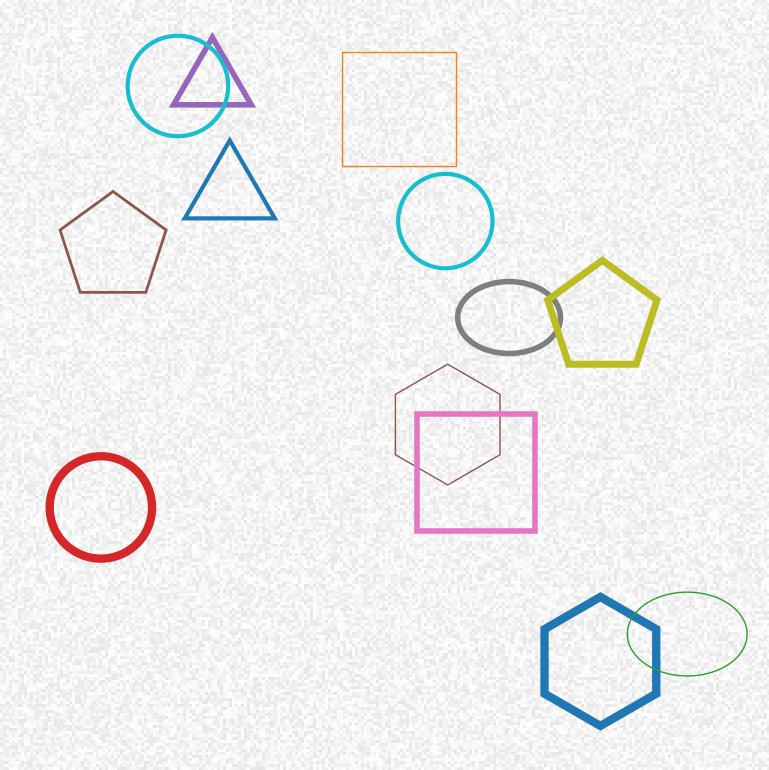[{"shape": "triangle", "thickness": 1.5, "radius": 0.34, "center": [0.298, 0.75]}, {"shape": "hexagon", "thickness": 3, "radius": 0.42, "center": [0.78, 0.141]}, {"shape": "square", "thickness": 0.5, "radius": 0.37, "center": [0.518, 0.858]}, {"shape": "oval", "thickness": 0.5, "radius": 0.39, "center": [0.893, 0.177]}, {"shape": "circle", "thickness": 3, "radius": 0.33, "center": [0.131, 0.341]}, {"shape": "triangle", "thickness": 2, "radius": 0.29, "center": [0.276, 0.893]}, {"shape": "pentagon", "thickness": 1, "radius": 0.36, "center": [0.147, 0.679]}, {"shape": "hexagon", "thickness": 0.5, "radius": 0.39, "center": [0.581, 0.449]}, {"shape": "square", "thickness": 2, "radius": 0.38, "center": [0.618, 0.386]}, {"shape": "oval", "thickness": 2, "radius": 0.33, "center": [0.661, 0.588]}, {"shape": "pentagon", "thickness": 2.5, "radius": 0.37, "center": [0.782, 0.587]}, {"shape": "circle", "thickness": 1.5, "radius": 0.33, "center": [0.231, 0.888]}, {"shape": "circle", "thickness": 1.5, "radius": 0.31, "center": [0.578, 0.713]}]